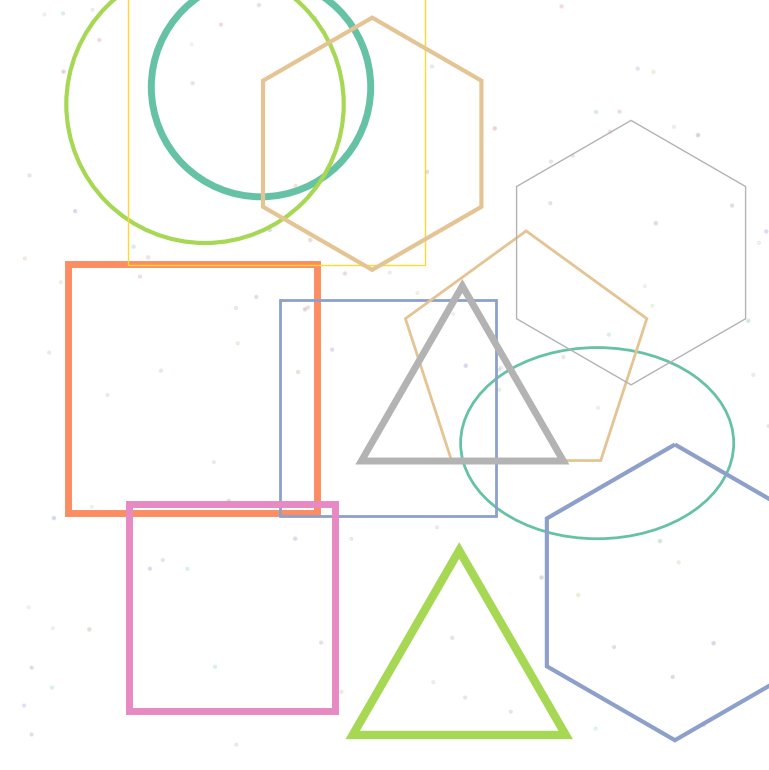[{"shape": "oval", "thickness": 1, "radius": 0.89, "center": [0.776, 0.424]}, {"shape": "circle", "thickness": 2.5, "radius": 0.71, "center": [0.339, 0.887]}, {"shape": "square", "thickness": 2.5, "radius": 0.81, "center": [0.25, 0.495]}, {"shape": "hexagon", "thickness": 1.5, "radius": 0.96, "center": [0.877, 0.231]}, {"shape": "square", "thickness": 1, "radius": 0.7, "center": [0.504, 0.47]}, {"shape": "square", "thickness": 2.5, "radius": 0.67, "center": [0.301, 0.21]}, {"shape": "circle", "thickness": 1.5, "radius": 0.9, "center": [0.266, 0.865]}, {"shape": "triangle", "thickness": 3, "radius": 0.8, "center": [0.596, 0.125]}, {"shape": "square", "thickness": 0.5, "radius": 0.96, "center": [0.359, 0.848]}, {"shape": "pentagon", "thickness": 1, "radius": 0.82, "center": [0.683, 0.535]}, {"shape": "hexagon", "thickness": 1.5, "radius": 0.82, "center": [0.483, 0.813]}, {"shape": "hexagon", "thickness": 0.5, "radius": 0.86, "center": [0.82, 0.672]}, {"shape": "triangle", "thickness": 2.5, "radius": 0.76, "center": [0.6, 0.477]}]